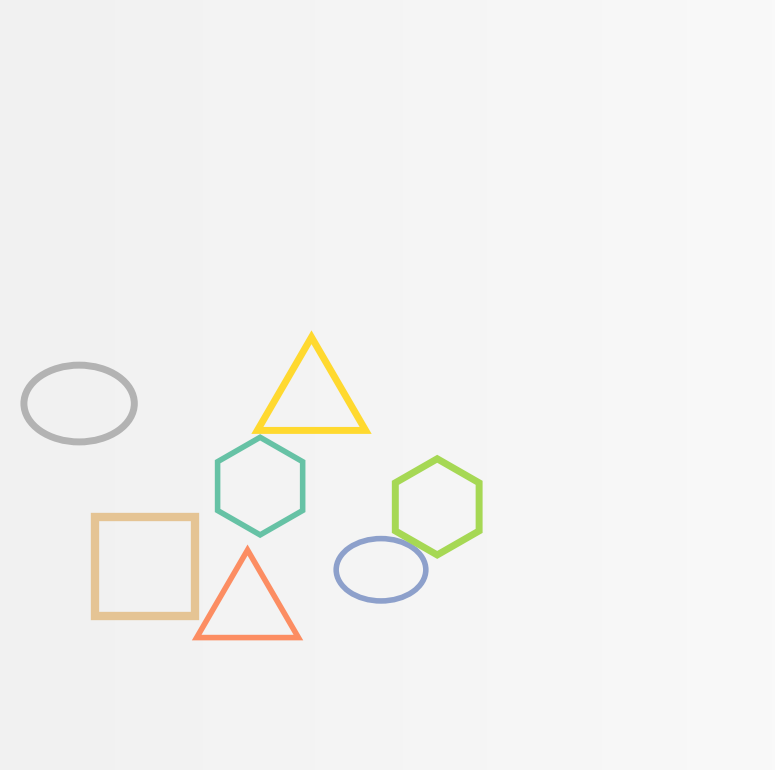[{"shape": "hexagon", "thickness": 2, "radius": 0.32, "center": [0.336, 0.369]}, {"shape": "triangle", "thickness": 2, "radius": 0.38, "center": [0.319, 0.21]}, {"shape": "oval", "thickness": 2, "radius": 0.29, "center": [0.492, 0.26]}, {"shape": "hexagon", "thickness": 2.5, "radius": 0.31, "center": [0.564, 0.342]}, {"shape": "triangle", "thickness": 2.5, "radius": 0.4, "center": [0.402, 0.481]}, {"shape": "square", "thickness": 3, "radius": 0.32, "center": [0.187, 0.264]}, {"shape": "oval", "thickness": 2.5, "radius": 0.36, "center": [0.102, 0.476]}]